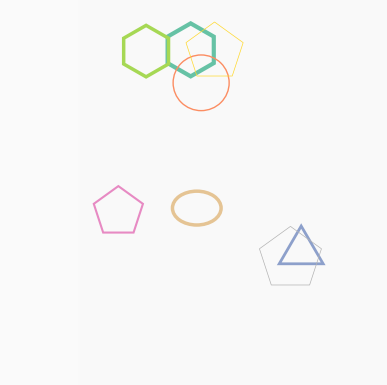[{"shape": "hexagon", "thickness": 3, "radius": 0.34, "center": [0.492, 0.87]}, {"shape": "circle", "thickness": 1, "radius": 0.36, "center": [0.519, 0.785]}, {"shape": "triangle", "thickness": 2, "radius": 0.33, "center": [0.777, 0.348]}, {"shape": "pentagon", "thickness": 1.5, "radius": 0.33, "center": [0.305, 0.45]}, {"shape": "hexagon", "thickness": 2.5, "radius": 0.33, "center": [0.377, 0.867]}, {"shape": "pentagon", "thickness": 0.5, "radius": 0.39, "center": [0.554, 0.865]}, {"shape": "oval", "thickness": 2.5, "radius": 0.31, "center": [0.508, 0.46]}, {"shape": "pentagon", "thickness": 0.5, "radius": 0.42, "center": [0.75, 0.328]}]